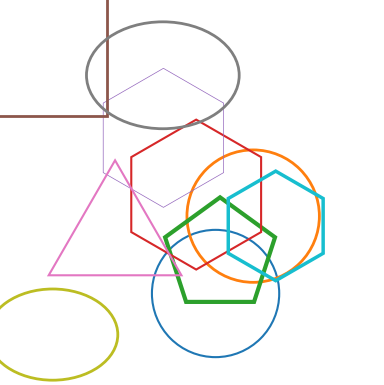[{"shape": "circle", "thickness": 1.5, "radius": 0.83, "center": [0.56, 0.238]}, {"shape": "circle", "thickness": 2, "radius": 0.86, "center": [0.658, 0.439]}, {"shape": "pentagon", "thickness": 3, "radius": 0.75, "center": [0.572, 0.337]}, {"shape": "hexagon", "thickness": 1.5, "radius": 0.97, "center": [0.51, 0.495]}, {"shape": "hexagon", "thickness": 0.5, "radius": 0.9, "center": [0.424, 0.642]}, {"shape": "square", "thickness": 2, "radius": 0.77, "center": [0.126, 0.852]}, {"shape": "triangle", "thickness": 1.5, "radius": 1.0, "center": [0.299, 0.385]}, {"shape": "oval", "thickness": 2, "radius": 0.99, "center": [0.423, 0.804]}, {"shape": "oval", "thickness": 2, "radius": 0.85, "center": [0.137, 0.131]}, {"shape": "hexagon", "thickness": 2.5, "radius": 0.71, "center": [0.716, 0.413]}]